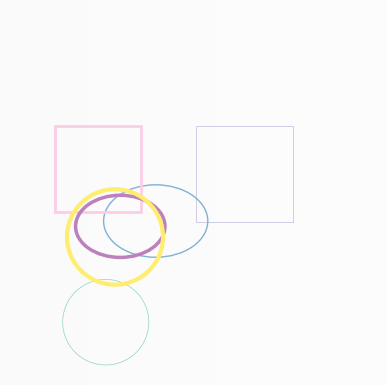[{"shape": "circle", "thickness": 0.5, "radius": 0.56, "center": [0.273, 0.163]}, {"shape": "square", "thickness": 0.5, "radius": 0.63, "center": [0.631, 0.548]}, {"shape": "oval", "thickness": 1, "radius": 0.67, "center": [0.402, 0.426]}, {"shape": "square", "thickness": 2, "radius": 0.56, "center": [0.253, 0.561]}, {"shape": "oval", "thickness": 2.5, "radius": 0.58, "center": [0.31, 0.412]}, {"shape": "circle", "thickness": 3, "radius": 0.62, "center": [0.297, 0.385]}]